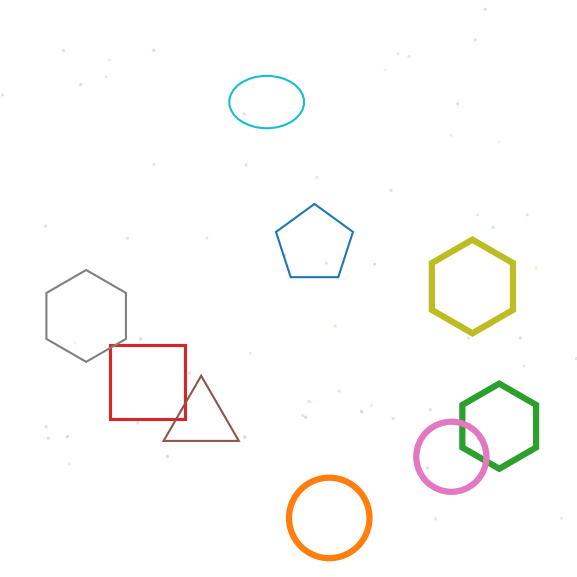[{"shape": "pentagon", "thickness": 1, "radius": 0.35, "center": [0.545, 0.576]}, {"shape": "circle", "thickness": 3, "radius": 0.35, "center": [0.57, 0.102]}, {"shape": "hexagon", "thickness": 3, "radius": 0.37, "center": [0.864, 0.261]}, {"shape": "square", "thickness": 1.5, "radius": 0.32, "center": [0.255, 0.338]}, {"shape": "triangle", "thickness": 1, "radius": 0.38, "center": [0.348, 0.273]}, {"shape": "circle", "thickness": 3, "radius": 0.3, "center": [0.782, 0.208]}, {"shape": "hexagon", "thickness": 1, "radius": 0.4, "center": [0.149, 0.452]}, {"shape": "hexagon", "thickness": 3, "radius": 0.41, "center": [0.818, 0.503]}, {"shape": "oval", "thickness": 1, "radius": 0.32, "center": [0.462, 0.822]}]